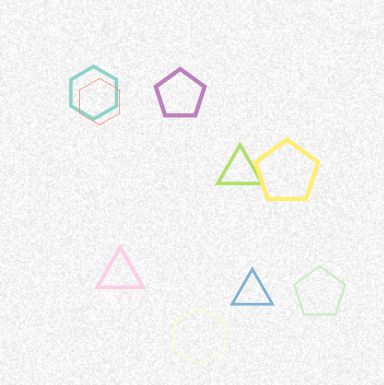[{"shape": "hexagon", "thickness": 2.5, "radius": 0.34, "center": [0.243, 0.759]}, {"shape": "hexagon", "thickness": 0.5, "radius": 0.37, "center": [0.519, 0.126]}, {"shape": "hexagon", "thickness": 0.5, "radius": 0.3, "center": [0.259, 0.736]}, {"shape": "triangle", "thickness": 2, "radius": 0.3, "center": [0.655, 0.24]}, {"shape": "triangle", "thickness": 2.5, "radius": 0.33, "center": [0.623, 0.557]}, {"shape": "triangle", "thickness": 2.5, "radius": 0.35, "center": [0.312, 0.288]}, {"shape": "pentagon", "thickness": 3, "radius": 0.33, "center": [0.468, 0.754]}, {"shape": "pentagon", "thickness": 1.5, "radius": 0.35, "center": [0.83, 0.239]}, {"shape": "pentagon", "thickness": 3, "radius": 0.43, "center": [0.745, 0.552]}]